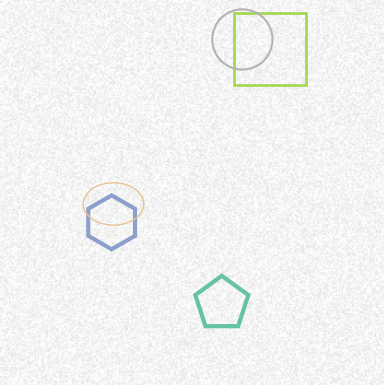[{"shape": "pentagon", "thickness": 3, "radius": 0.36, "center": [0.576, 0.211]}, {"shape": "hexagon", "thickness": 3, "radius": 0.35, "center": [0.29, 0.423]}, {"shape": "square", "thickness": 2, "radius": 0.47, "center": [0.703, 0.873]}, {"shape": "oval", "thickness": 1, "radius": 0.39, "center": [0.295, 0.47]}, {"shape": "circle", "thickness": 1.5, "radius": 0.39, "center": [0.63, 0.897]}]